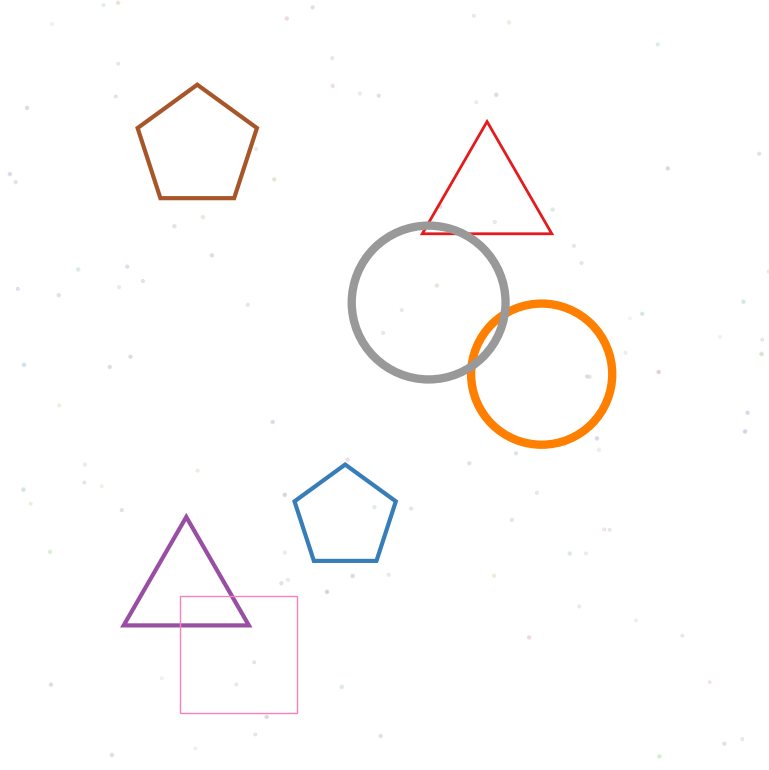[{"shape": "triangle", "thickness": 1, "radius": 0.49, "center": [0.633, 0.745]}, {"shape": "pentagon", "thickness": 1.5, "radius": 0.35, "center": [0.448, 0.328]}, {"shape": "triangle", "thickness": 1.5, "radius": 0.47, "center": [0.242, 0.235]}, {"shape": "circle", "thickness": 3, "radius": 0.46, "center": [0.703, 0.514]}, {"shape": "pentagon", "thickness": 1.5, "radius": 0.41, "center": [0.256, 0.809]}, {"shape": "square", "thickness": 0.5, "radius": 0.38, "center": [0.31, 0.15]}, {"shape": "circle", "thickness": 3, "radius": 0.5, "center": [0.557, 0.607]}]